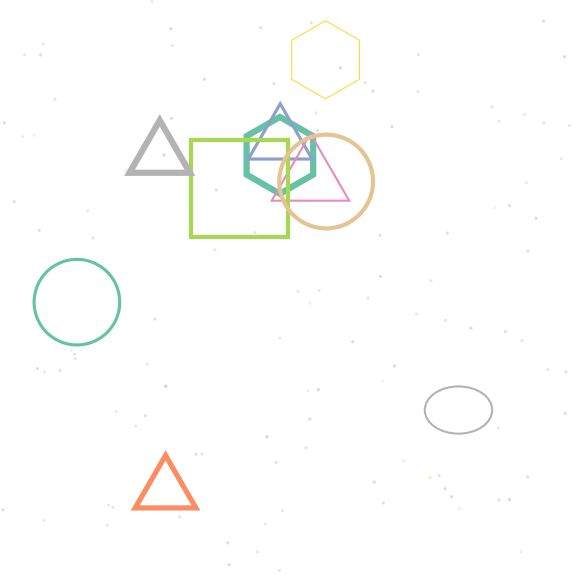[{"shape": "hexagon", "thickness": 3, "radius": 0.33, "center": [0.485, 0.73]}, {"shape": "circle", "thickness": 1.5, "radius": 0.37, "center": [0.133, 0.476]}, {"shape": "triangle", "thickness": 2.5, "radius": 0.3, "center": [0.287, 0.15]}, {"shape": "triangle", "thickness": 1.5, "radius": 0.32, "center": [0.485, 0.756]}, {"shape": "triangle", "thickness": 1, "radius": 0.39, "center": [0.538, 0.69]}, {"shape": "square", "thickness": 2, "radius": 0.42, "center": [0.415, 0.673]}, {"shape": "hexagon", "thickness": 0.5, "radius": 0.34, "center": [0.564, 0.896]}, {"shape": "circle", "thickness": 2, "radius": 0.41, "center": [0.565, 0.685]}, {"shape": "triangle", "thickness": 3, "radius": 0.3, "center": [0.277, 0.73]}, {"shape": "oval", "thickness": 1, "radius": 0.29, "center": [0.794, 0.289]}]